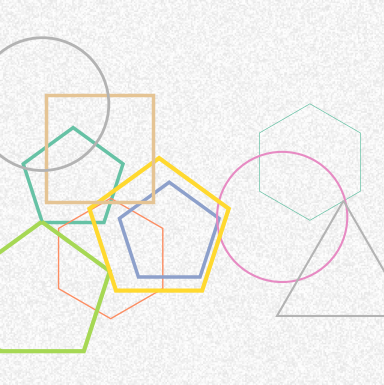[{"shape": "hexagon", "thickness": 0.5, "radius": 0.76, "center": [0.805, 0.579]}, {"shape": "pentagon", "thickness": 2.5, "radius": 0.68, "center": [0.19, 0.532]}, {"shape": "hexagon", "thickness": 1, "radius": 0.78, "center": [0.287, 0.329]}, {"shape": "pentagon", "thickness": 2.5, "radius": 0.68, "center": [0.44, 0.391]}, {"shape": "circle", "thickness": 1.5, "radius": 0.85, "center": [0.733, 0.437]}, {"shape": "pentagon", "thickness": 3, "radius": 0.93, "center": [0.108, 0.238]}, {"shape": "pentagon", "thickness": 3, "radius": 0.95, "center": [0.413, 0.399]}, {"shape": "square", "thickness": 2.5, "radius": 0.69, "center": [0.258, 0.614]}, {"shape": "circle", "thickness": 2, "radius": 0.86, "center": [0.11, 0.73]}, {"shape": "triangle", "thickness": 1.5, "radius": 1.0, "center": [0.892, 0.279]}]